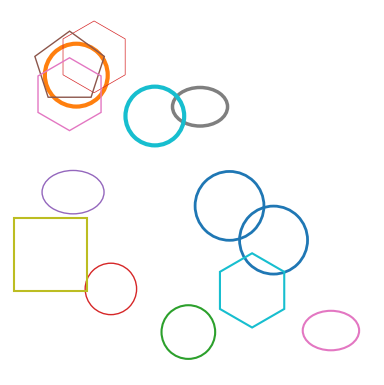[{"shape": "circle", "thickness": 2, "radius": 0.45, "center": [0.596, 0.465]}, {"shape": "circle", "thickness": 2, "radius": 0.44, "center": [0.711, 0.376]}, {"shape": "circle", "thickness": 3, "radius": 0.41, "center": [0.198, 0.805]}, {"shape": "circle", "thickness": 1.5, "radius": 0.35, "center": [0.489, 0.138]}, {"shape": "hexagon", "thickness": 0.5, "radius": 0.47, "center": [0.244, 0.852]}, {"shape": "circle", "thickness": 1, "radius": 0.33, "center": [0.288, 0.25]}, {"shape": "oval", "thickness": 1, "radius": 0.4, "center": [0.19, 0.501]}, {"shape": "pentagon", "thickness": 1, "radius": 0.47, "center": [0.181, 0.824]}, {"shape": "hexagon", "thickness": 1, "radius": 0.47, "center": [0.181, 0.755]}, {"shape": "oval", "thickness": 1.5, "radius": 0.37, "center": [0.86, 0.141]}, {"shape": "oval", "thickness": 2.5, "radius": 0.36, "center": [0.52, 0.723]}, {"shape": "square", "thickness": 1.5, "radius": 0.48, "center": [0.131, 0.338]}, {"shape": "hexagon", "thickness": 1.5, "radius": 0.48, "center": [0.655, 0.246]}, {"shape": "circle", "thickness": 3, "radius": 0.38, "center": [0.402, 0.699]}]